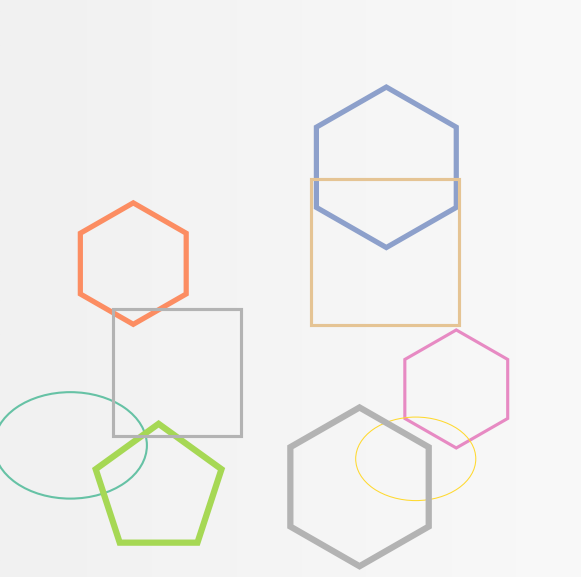[{"shape": "oval", "thickness": 1, "radius": 0.66, "center": [0.121, 0.228]}, {"shape": "hexagon", "thickness": 2.5, "radius": 0.53, "center": [0.229, 0.543]}, {"shape": "hexagon", "thickness": 2.5, "radius": 0.69, "center": [0.665, 0.709]}, {"shape": "hexagon", "thickness": 1.5, "radius": 0.51, "center": [0.785, 0.326]}, {"shape": "pentagon", "thickness": 3, "radius": 0.57, "center": [0.273, 0.152]}, {"shape": "oval", "thickness": 0.5, "radius": 0.52, "center": [0.715, 0.205]}, {"shape": "square", "thickness": 1.5, "radius": 0.63, "center": [0.662, 0.562]}, {"shape": "square", "thickness": 1.5, "radius": 0.55, "center": [0.304, 0.354]}, {"shape": "hexagon", "thickness": 3, "radius": 0.69, "center": [0.619, 0.156]}]